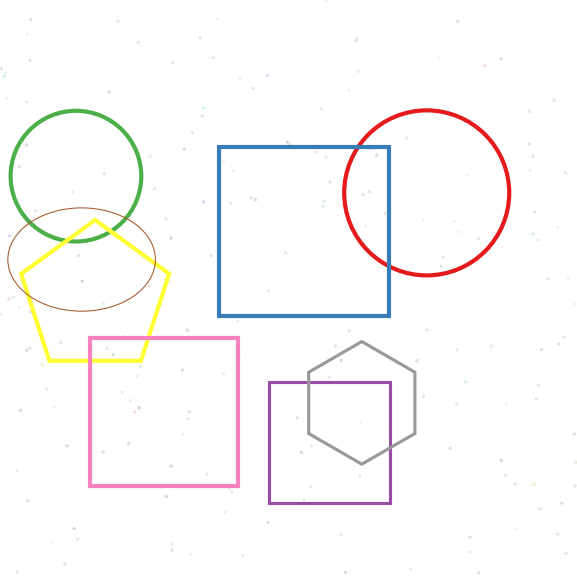[{"shape": "circle", "thickness": 2, "radius": 0.71, "center": [0.739, 0.665]}, {"shape": "square", "thickness": 2, "radius": 0.73, "center": [0.526, 0.598]}, {"shape": "circle", "thickness": 2, "radius": 0.57, "center": [0.132, 0.694]}, {"shape": "square", "thickness": 1.5, "radius": 0.52, "center": [0.57, 0.233]}, {"shape": "pentagon", "thickness": 2, "radius": 0.67, "center": [0.165, 0.483]}, {"shape": "oval", "thickness": 0.5, "radius": 0.64, "center": [0.141, 0.55]}, {"shape": "square", "thickness": 2, "radius": 0.64, "center": [0.284, 0.286]}, {"shape": "hexagon", "thickness": 1.5, "radius": 0.53, "center": [0.626, 0.302]}]